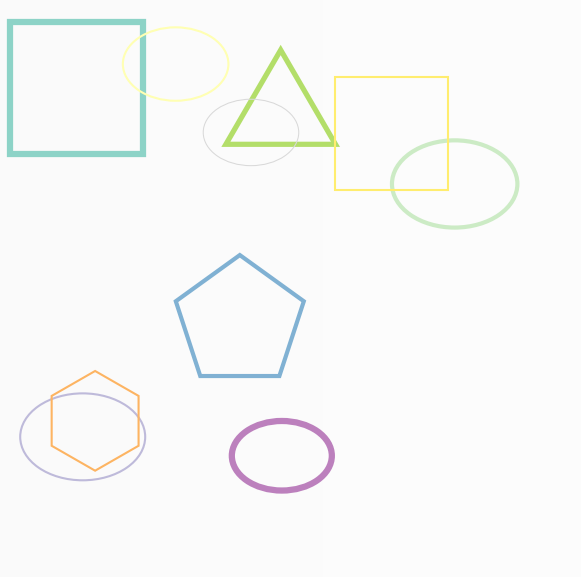[{"shape": "square", "thickness": 3, "radius": 0.57, "center": [0.132, 0.847]}, {"shape": "oval", "thickness": 1, "radius": 0.45, "center": [0.302, 0.888]}, {"shape": "oval", "thickness": 1, "radius": 0.54, "center": [0.142, 0.243]}, {"shape": "pentagon", "thickness": 2, "radius": 0.58, "center": [0.413, 0.442]}, {"shape": "hexagon", "thickness": 1, "radius": 0.43, "center": [0.164, 0.27]}, {"shape": "triangle", "thickness": 2.5, "radius": 0.54, "center": [0.483, 0.804]}, {"shape": "oval", "thickness": 0.5, "radius": 0.41, "center": [0.432, 0.77]}, {"shape": "oval", "thickness": 3, "radius": 0.43, "center": [0.485, 0.21]}, {"shape": "oval", "thickness": 2, "radius": 0.54, "center": [0.782, 0.681]}, {"shape": "square", "thickness": 1, "radius": 0.49, "center": [0.674, 0.768]}]